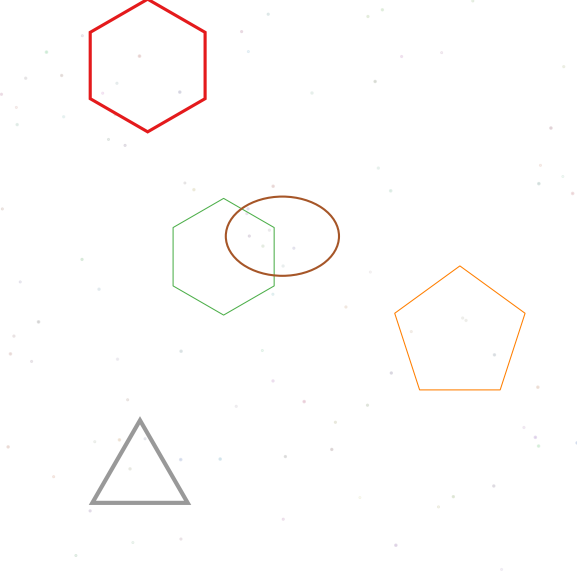[{"shape": "hexagon", "thickness": 1.5, "radius": 0.57, "center": [0.256, 0.886]}, {"shape": "hexagon", "thickness": 0.5, "radius": 0.51, "center": [0.387, 0.555]}, {"shape": "pentagon", "thickness": 0.5, "radius": 0.59, "center": [0.796, 0.42]}, {"shape": "oval", "thickness": 1, "radius": 0.49, "center": [0.489, 0.59]}, {"shape": "triangle", "thickness": 2, "radius": 0.48, "center": [0.242, 0.176]}]